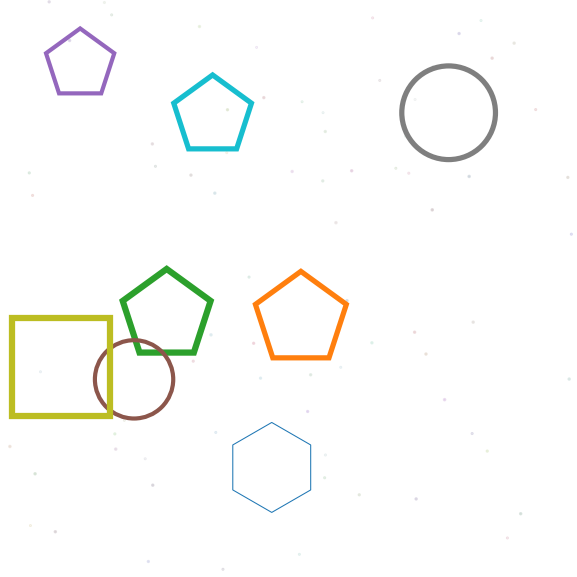[{"shape": "hexagon", "thickness": 0.5, "radius": 0.39, "center": [0.471, 0.19]}, {"shape": "pentagon", "thickness": 2.5, "radius": 0.41, "center": [0.521, 0.446]}, {"shape": "pentagon", "thickness": 3, "radius": 0.4, "center": [0.289, 0.453]}, {"shape": "pentagon", "thickness": 2, "radius": 0.31, "center": [0.139, 0.888]}, {"shape": "circle", "thickness": 2, "radius": 0.34, "center": [0.232, 0.342]}, {"shape": "circle", "thickness": 2.5, "radius": 0.41, "center": [0.777, 0.804]}, {"shape": "square", "thickness": 3, "radius": 0.42, "center": [0.106, 0.363]}, {"shape": "pentagon", "thickness": 2.5, "radius": 0.35, "center": [0.368, 0.799]}]